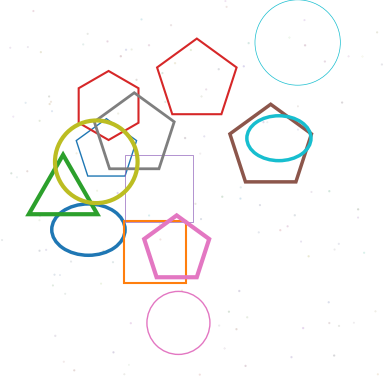[{"shape": "pentagon", "thickness": 1, "radius": 0.41, "center": [0.276, 0.609]}, {"shape": "oval", "thickness": 2.5, "radius": 0.48, "center": [0.23, 0.404]}, {"shape": "square", "thickness": 1.5, "radius": 0.4, "center": [0.403, 0.346]}, {"shape": "triangle", "thickness": 3, "radius": 0.51, "center": [0.164, 0.495]}, {"shape": "pentagon", "thickness": 1.5, "radius": 0.54, "center": [0.511, 0.791]}, {"shape": "hexagon", "thickness": 1.5, "radius": 0.45, "center": [0.282, 0.726]}, {"shape": "square", "thickness": 0.5, "radius": 0.44, "center": [0.413, 0.51]}, {"shape": "pentagon", "thickness": 2.5, "radius": 0.56, "center": [0.703, 0.618]}, {"shape": "circle", "thickness": 1, "radius": 0.41, "center": [0.463, 0.161]}, {"shape": "pentagon", "thickness": 3, "radius": 0.44, "center": [0.459, 0.352]}, {"shape": "pentagon", "thickness": 2, "radius": 0.55, "center": [0.349, 0.65]}, {"shape": "circle", "thickness": 3, "radius": 0.54, "center": [0.25, 0.58]}, {"shape": "circle", "thickness": 0.5, "radius": 0.55, "center": [0.773, 0.89]}, {"shape": "oval", "thickness": 2.5, "radius": 0.42, "center": [0.724, 0.641]}]